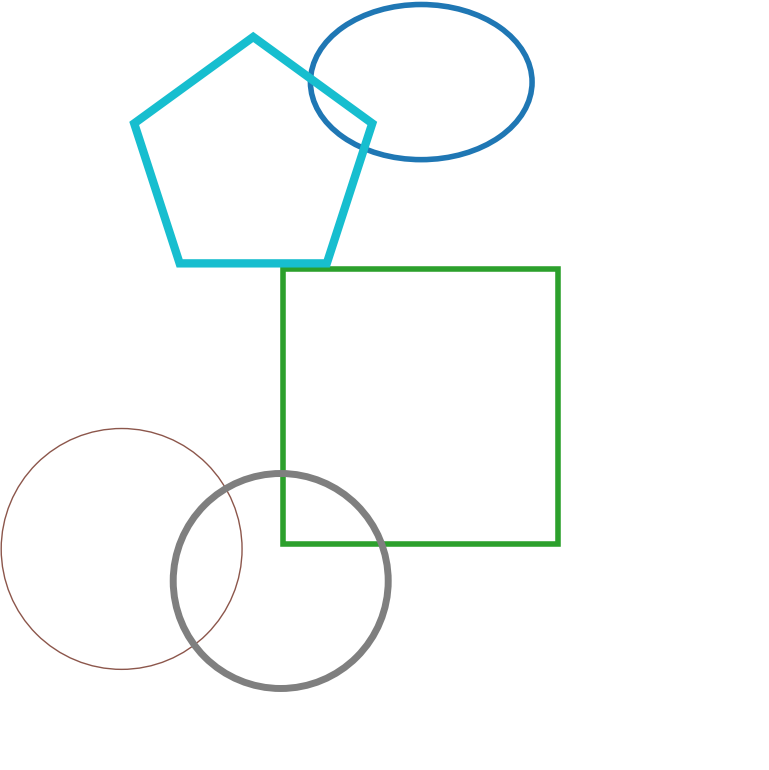[{"shape": "oval", "thickness": 2, "radius": 0.72, "center": [0.547, 0.893]}, {"shape": "square", "thickness": 2, "radius": 0.89, "center": [0.546, 0.472]}, {"shape": "circle", "thickness": 0.5, "radius": 0.78, "center": [0.158, 0.287]}, {"shape": "circle", "thickness": 2.5, "radius": 0.7, "center": [0.365, 0.245]}, {"shape": "pentagon", "thickness": 3, "radius": 0.81, "center": [0.329, 0.789]}]